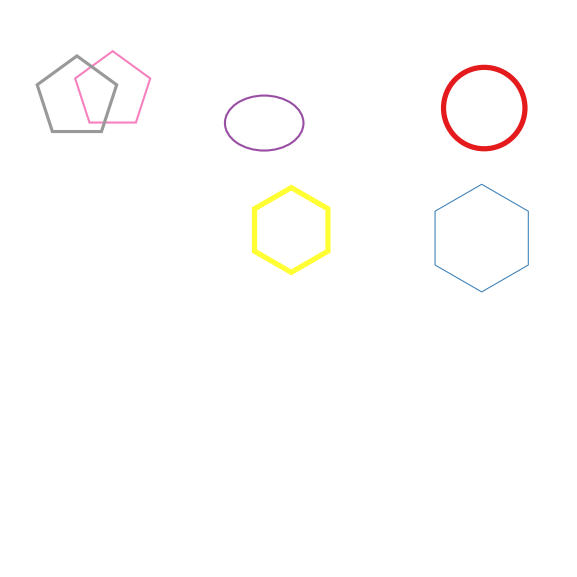[{"shape": "circle", "thickness": 2.5, "radius": 0.35, "center": [0.839, 0.812]}, {"shape": "hexagon", "thickness": 0.5, "radius": 0.47, "center": [0.834, 0.587]}, {"shape": "oval", "thickness": 1, "radius": 0.34, "center": [0.457, 0.786]}, {"shape": "hexagon", "thickness": 2.5, "radius": 0.37, "center": [0.504, 0.601]}, {"shape": "pentagon", "thickness": 1, "radius": 0.34, "center": [0.195, 0.842]}, {"shape": "pentagon", "thickness": 1.5, "radius": 0.36, "center": [0.133, 0.83]}]